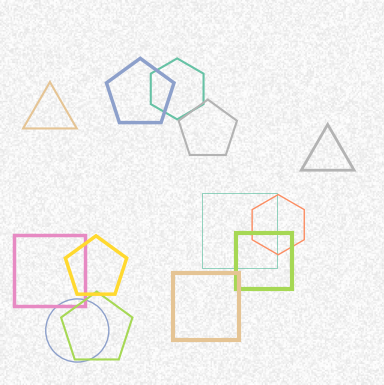[{"shape": "hexagon", "thickness": 1.5, "radius": 0.4, "center": [0.46, 0.769]}, {"shape": "square", "thickness": 0.5, "radius": 0.49, "center": [0.622, 0.401]}, {"shape": "hexagon", "thickness": 1, "radius": 0.39, "center": [0.723, 0.416]}, {"shape": "pentagon", "thickness": 2.5, "radius": 0.46, "center": [0.364, 0.756]}, {"shape": "circle", "thickness": 1, "radius": 0.41, "center": [0.201, 0.142]}, {"shape": "square", "thickness": 2.5, "radius": 0.46, "center": [0.128, 0.298]}, {"shape": "pentagon", "thickness": 1.5, "radius": 0.49, "center": [0.251, 0.145]}, {"shape": "square", "thickness": 3, "radius": 0.36, "center": [0.686, 0.322]}, {"shape": "pentagon", "thickness": 2.5, "radius": 0.42, "center": [0.249, 0.304]}, {"shape": "square", "thickness": 3, "radius": 0.43, "center": [0.534, 0.204]}, {"shape": "triangle", "thickness": 1.5, "radius": 0.4, "center": [0.13, 0.707]}, {"shape": "pentagon", "thickness": 1.5, "radius": 0.4, "center": [0.54, 0.662]}, {"shape": "triangle", "thickness": 2, "radius": 0.4, "center": [0.851, 0.598]}]